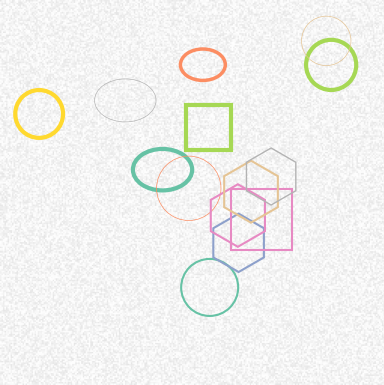[{"shape": "oval", "thickness": 3, "radius": 0.38, "center": [0.422, 0.559]}, {"shape": "circle", "thickness": 1.5, "radius": 0.37, "center": [0.545, 0.253]}, {"shape": "circle", "thickness": 0.5, "radius": 0.42, "center": [0.49, 0.511]}, {"shape": "oval", "thickness": 2.5, "radius": 0.29, "center": [0.527, 0.832]}, {"shape": "hexagon", "thickness": 1.5, "radius": 0.38, "center": [0.62, 0.369]}, {"shape": "square", "thickness": 1.5, "radius": 0.4, "center": [0.679, 0.43]}, {"shape": "hexagon", "thickness": 1.5, "radius": 0.41, "center": [0.618, 0.44]}, {"shape": "circle", "thickness": 3, "radius": 0.33, "center": [0.86, 0.831]}, {"shape": "square", "thickness": 3, "radius": 0.29, "center": [0.541, 0.669]}, {"shape": "circle", "thickness": 3, "radius": 0.31, "center": [0.102, 0.704]}, {"shape": "circle", "thickness": 0.5, "radius": 0.32, "center": [0.847, 0.894]}, {"shape": "hexagon", "thickness": 1.5, "radius": 0.4, "center": [0.652, 0.502]}, {"shape": "oval", "thickness": 0.5, "radius": 0.4, "center": [0.325, 0.739]}, {"shape": "hexagon", "thickness": 1, "radius": 0.37, "center": [0.704, 0.542]}]